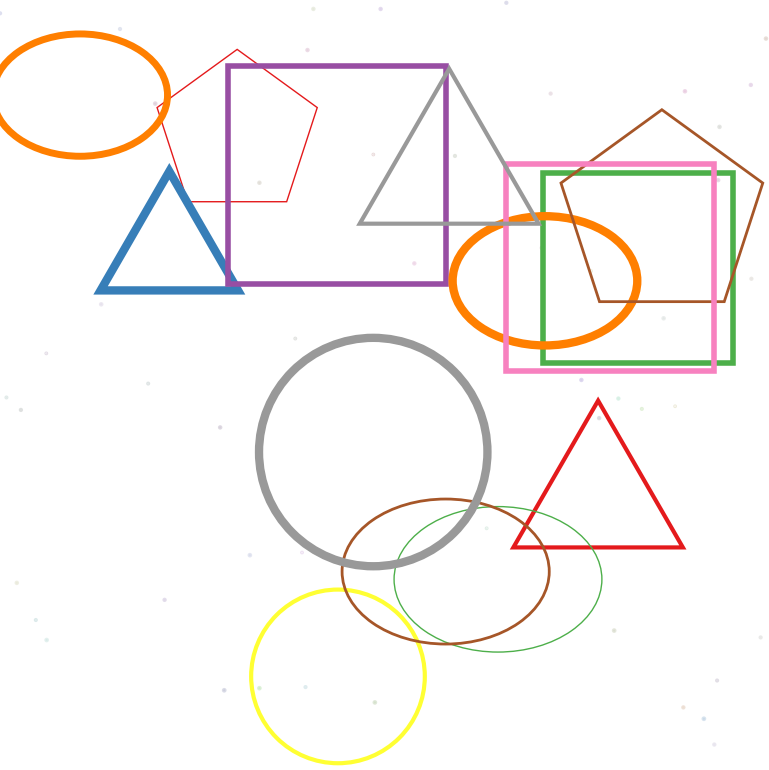[{"shape": "triangle", "thickness": 1.5, "radius": 0.64, "center": [0.777, 0.353]}, {"shape": "pentagon", "thickness": 0.5, "radius": 0.55, "center": [0.308, 0.826]}, {"shape": "triangle", "thickness": 3, "radius": 0.52, "center": [0.22, 0.674]}, {"shape": "square", "thickness": 2, "radius": 0.62, "center": [0.828, 0.652]}, {"shape": "oval", "thickness": 0.5, "radius": 0.67, "center": [0.647, 0.248]}, {"shape": "square", "thickness": 2, "radius": 0.71, "center": [0.437, 0.773]}, {"shape": "oval", "thickness": 3, "radius": 0.6, "center": [0.708, 0.635]}, {"shape": "oval", "thickness": 2.5, "radius": 0.57, "center": [0.104, 0.876]}, {"shape": "circle", "thickness": 1.5, "radius": 0.56, "center": [0.439, 0.122]}, {"shape": "oval", "thickness": 1, "radius": 0.67, "center": [0.579, 0.258]}, {"shape": "pentagon", "thickness": 1, "radius": 0.69, "center": [0.86, 0.72]}, {"shape": "square", "thickness": 2, "radius": 0.67, "center": [0.792, 0.653]}, {"shape": "circle", "thickness": 3, "radius": 0.74, "center": [0.485, 0.413]}, {"shape": "triangle", "thickness": 1.5, "radius": 0.67, "center": [0.583, 0.777]}]